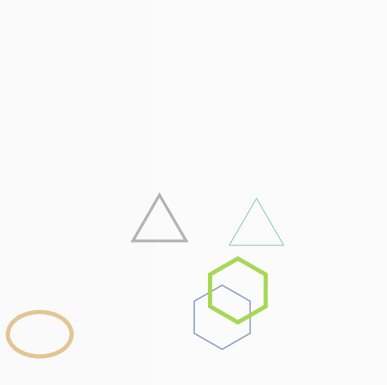[{"shape": "triangle", "thickness": 0.5, "radius": 0.41, "center": [0.662, 0.404]}, {"shape": "hexagon", "thickness": 1, "radius": 0.42, "center": [0.573, 0.176]}, {"shape": "hexagon", "thickness": 3, "radius": 0.41, "center": [0.614, 0.246]}, {"shape": "oval", "thickness": 3, "radius": 0.41, "center": [0.103, 0.132]}, {"shape": "triangle", "thickness": 2, "radius": 0.4, "center": [0.412, 0.414]}]